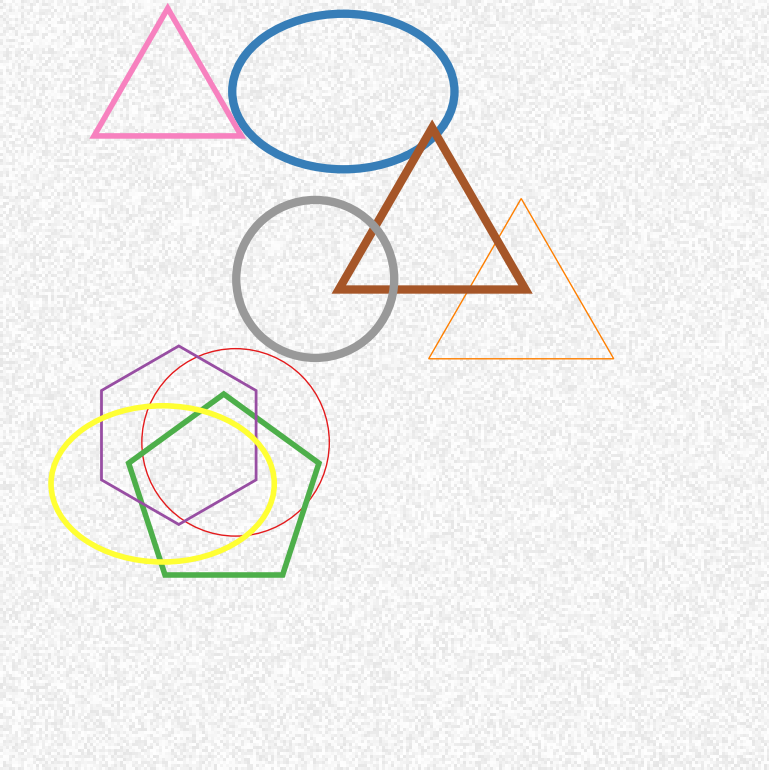[{"shape": "circle", "thickness": 0.5, "radius": 0.61, "center": [0.306, 0.425]}, {"shape": "oval", "thickness": 3, "radius": 0.72, "center": [0.446, 0.881]}, {"shape": "pentagon", "thickness": 2, "radius": 0.65, "center": [0.291, 0.358]}, {"shape": "hexagon", "thickness": 1, "radius": 0.58, "center": [0.232, 0.435]}, {"shape": "triangle", "thickness": 0.5, "radius": 0.69, "center": [0.677, 0.603]}, {"shape": "oval", "thickness": 2, "radius": 0.72, "center": [0.211, 0.372]}, {"shape": "triangle", "thickness": 3, "radius": 0.7, "center": [0.561, 0.694]}, {"shape": "triangle", "thickness": 2, "radius": 0.55, "center": [0.218, 0.879]}, {"shape": "circle", "thickness": 3, "radius": 0.51, "center": [0.409, 0.638]}]